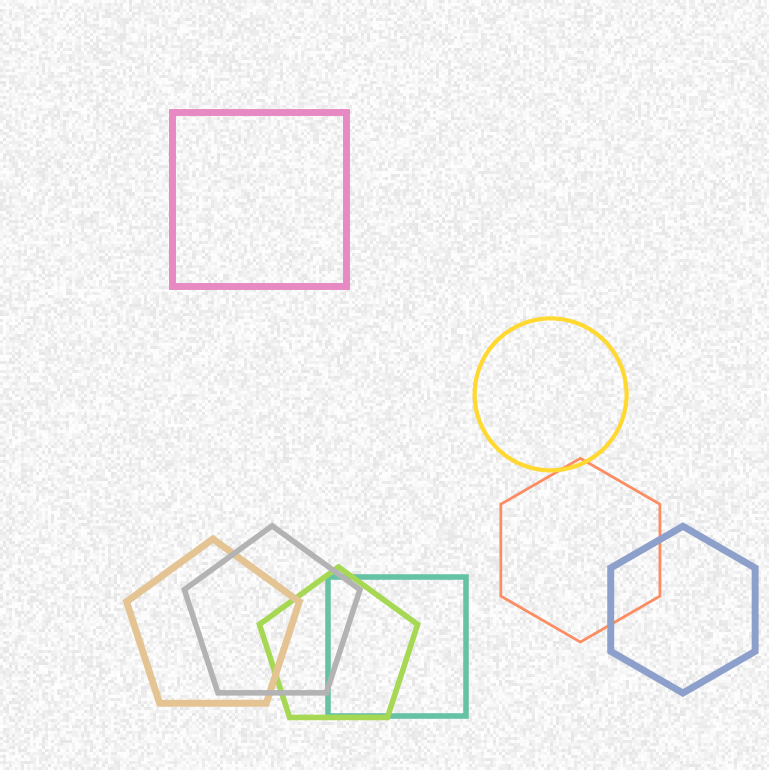[{"shape": "square", "thickness": 2, "radius": 0.45, "center": [0.516, 0.16]}, {"shape": "hexagon", "thickness": 1, "radius": 0.6, "center": [0.754, 0.285]}, {"shape": "hexagon", "thickness": 2.5, "radius": 0.54, "center": [0.887, 0.208]}, {"shape": "square", "thickness": 2.5, "radius": 0.57, "center": [0.336, 0.742]}, {"shape": "pentagon", "thickness": 2, "radius": 0.54, "center": [0.44, 0.156]}, {"shape": "circle", "thickness": 1.5, "radius": 0.49, "center": [0.715, 0.488]}, {"shape": "pentagon", "thickness": 2.5, "radius": 0.59, "center": [0.277, 0.182]}, {"shape": "pentagon", "thickness": 2, "radius": 0.6, "center": [0.353, 0.197]}]